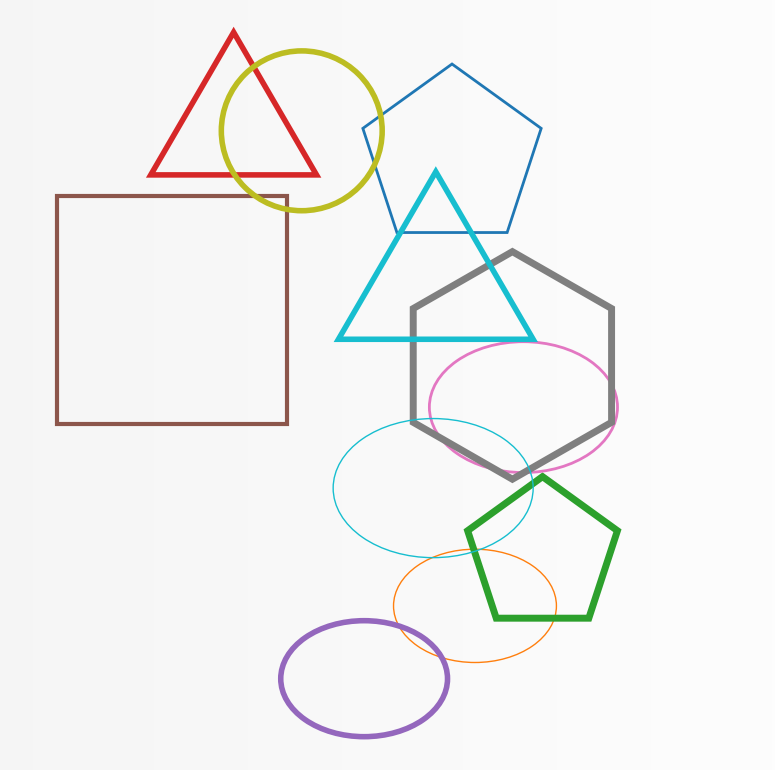[{"shape": "pentagon", "thickness": 1, "radius": 0.6, "center": [0.583, 0.796]}, {"shape": "oval", "thickness": 0.5, "radius": 0.53, "center": [0.613, 0.213]}, {"shape": "pentagon", "thickness": 2.5, "radius": 0.51, "center": [0.7, 0.279]}, {"shape": "triangle", "thickness": 2, "radius": 0.62, "center": [0.301, 0.835]}, {"shape": "oval", "thickness": 2, "radius": 0.54, "center": [0.47, 0.119]}, {"shape": "square", "thickness": 1.5, "radius": 0.74, "center": [0.222, 0.598]}, {"shape": "oval", "thickness": 1, "radius": 0.61, "center": [0.675, 0.471]}, {"shape": "hexagon", "thickness": 2.5, "radius": 0.74, "center": [0.661, 0.525]}, {"shape": "circle", "thickness": 2, "radius": 0.52, "center": [0.389, 0.83]}, {"shape": "oval", "thickness": 0.5, "radius": 0.65, "center": [0.559, 0.366]}, {"shape": "triangle", "thickness": 2, "radius": 0.73, "center": [0.562, 0.632]}]